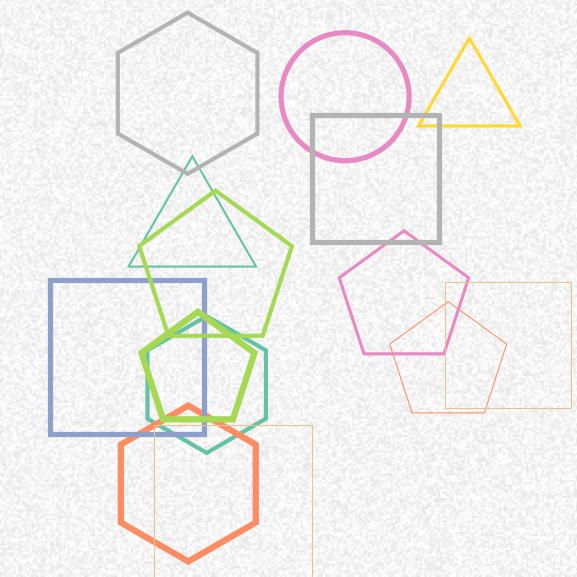[{"shape": "triangle", "thickness": 1, "radius": 0.64, "center": [0.333, 0.601]}, {"shape": "hexagon", "thickness": 2, "radius": 0.59, "center": [0.358, 0.333]}, {"shape": "pentagon", "thickness": 0.5, "radius": 0.53, "center": [0.776, 0.37]}, {"shape": "hexagon", "thickness": 3, "radius": 0.67, "center": [0.326, 0.162]}, {"shape": "square", "thickness": 2.5, "radius": 0.67, "center": [0.22, 0.382]}, {"shape": "pentagon", "thickness": 1.5, "radius": 0.59, "center": [0.7, 0.482]}, {"shape": "circle", "thickness": 2.5, "radius": 0.55, "center": [0.598, 0.832]}, {"shape": "pentagon", "thickness": 2, "radius": 0.69, "center": [0.373, 0.53]}, {"shape": "pentagon", "thickness": 3, "radius": 0.51, "center": [0.343, 0.356]}, {"shape": "triangle", "thickness": 1.5, "radius": 0.51, "center": [0.813, 0.832]}, {"shape": "square", "thickness": 0.5, "radius": 0.55, "center": [0.879, 0.402]}, {"shape": "square", "thickness": 0.5, "radius": 0.68, "center": [0.404, 0.127]}, {"shape": "hexagon", "thickness": 2, "radius": 0.7, "center": [0.325, 0.838]}, {"shape": "square", "thickness": 2.5, "radius": 0.55, "center": [0.65, 0.69]}]